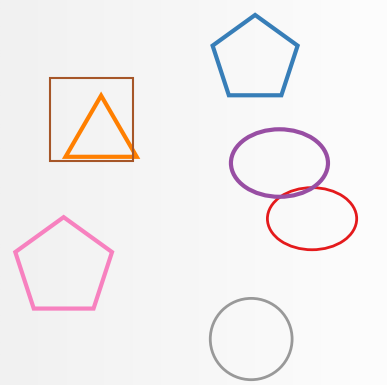[{"shape": "oval", "thickness": 2, "radius": 0.58, "center": [0.805, 0.432]}, {"shape": "pentagon", "thickness": 3, "radius": 0.58, "center": [0.658, 0.846]}, {"shape": "oval", "thickness": 3, "radius": 0.63, "center": [0.721, 0.577]}, {"shape": "triangle", "thickness": 3, "radius": 0.53, "center": [0.261, 0.646]}, {"shape": "square", "thickness": 1.5, "radius": 0.54, "center": [0.237, 0.689]}, {"shape": "pentagon", "thickness": 3, "radius": 0.66, "center": [0.164, 0.305]}, {"shape": "circle", "thickness": 2, "radius": 0.53, "center": [0.648, 0.119]}]